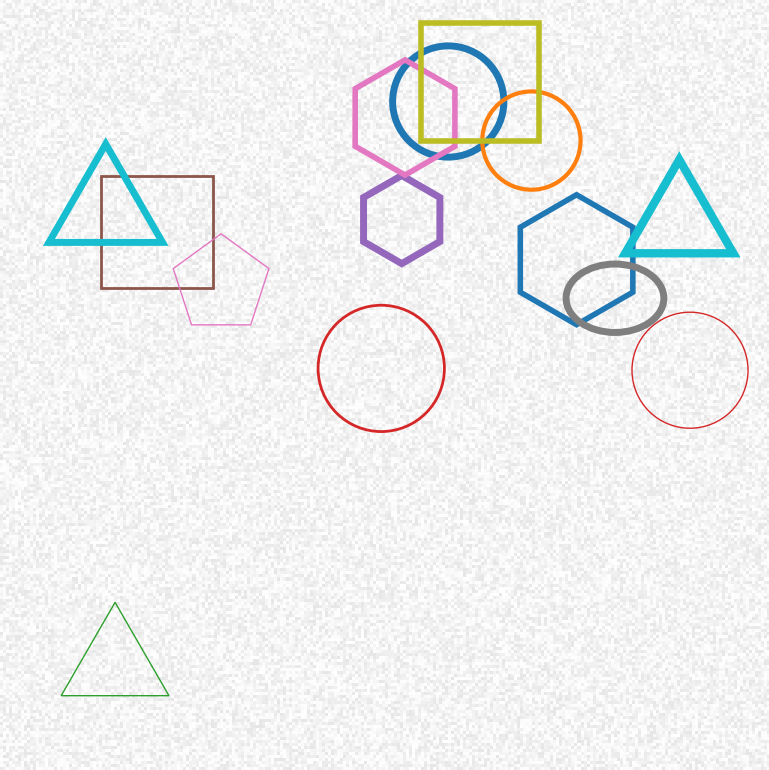[{"shape": "circle", "thickness": 2.5, "radius": 0.36, "center": [0.582, 0.868]}, {"shape": "hexagon", "thickness": 2, "radius": 0.42, "center": [0.749, 0.663]}, {"shape": "circle", "thickness": 1.5, "radius": 0.32, "center": [0.69, 0.817]}, {"shape": "triangle", "thickness": 0.5, "radius": 0.4, "center": [0.149, 0.137]}, {"shape": "circle", "thickness": 1, "radius": 0.41, "center": [0.495, 0.522]}, {"shape": "circle", "thickness": 0.5, "radius": 0.38, "center": [0.896, 0.519]}, {"shape": "hexagon", "thickness": 2.5, "radius": 0.29, "center": [0.522, 0.715]}, {"shape": "square", "thickness": 1, "radius": 0.36, "center": [0.204, 0.699]}, {"shape": "pentagon", "thickness": 0.5, "radius": 0.33, "center": [0.287, 0.631]}, {"shape": "hexagon", "thickness": 2, "radius": 0.37, "center": [0.526, 0.847]}, {"shape": "oval", "thickness": 2.5, "radius": 0.32, "center": [0.799, 0.613]}, {"shape": "square", "thickness": 2, "radius": 0.38, "center": [0.623, 0.893]}, {"shape": "triangle", "thickness": 3, "radius": 0.41, "center": [0.882, 0.712]}, {"shape": "triangle", "thickness": 2.5, "radius": 0.43, "center": [0.137, 0.728]}]